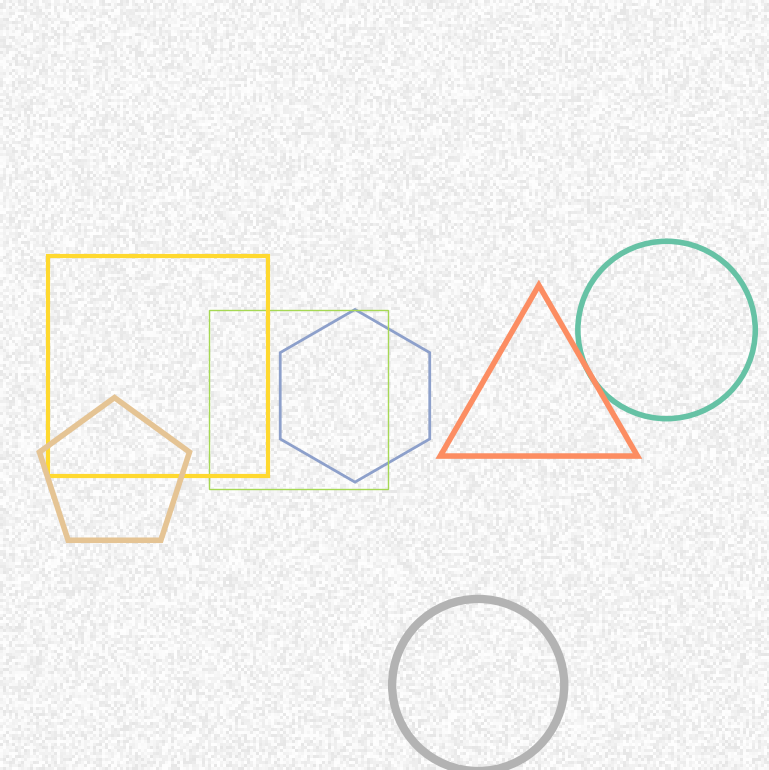[{"shape": "circle", "thickness": 2, "radius": 0.58, "center": [0.866, 0.571]}, {"shape": "triangle", "thickness": 2, "radius": 0.74, "center": [0.7, 0.482]}, {"shape": "hexagon", "thickness": 1, "radius": 0.56, "center": [0.461, 0.486]}, {"shape": "square", "thickness": 0.5, "radius": 0.58, "center": [0.388, 0.481]}, {"shape": "square", "thickness": 1.5, "radius": 0.71, "center": [0.206, 0.525]}, {"shape": "pentagon", "thickness": 2, "radius": 0.51, "center": [0.149, 0.381]}, {"shape": "circle", "thickness": 3, "radius": 0.56, "center": [0.621, 0.11]}]